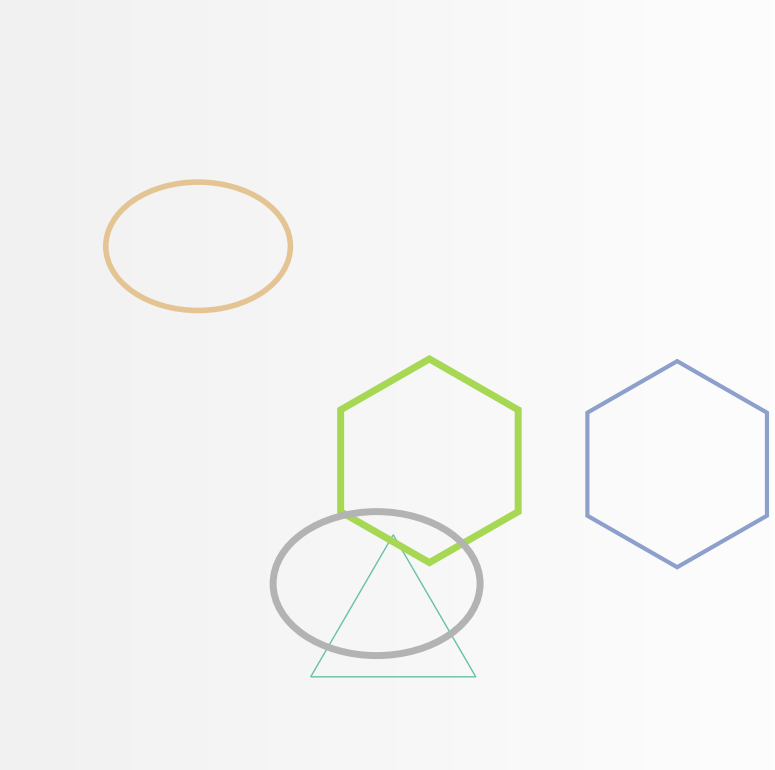[{"shape": "triangle", "thickness": 0.5, "radius": 0.61, "center": [0.507, 0.182]}, {"shape": "hexagon", "thickness": 1.5, "radius": 0.67, "center": [0.874, 0.397]}, {"shape": "hexagon", "thickness": 2.5, "radius": 0.66, "center": [0.554, 0.402]}, {"shape": "oval", "thickness": 2, "radius": 0.6, "center": [0.256, 0.68]}, {"shape": "oval", "thickness": 2.5, "radius": 0.67, "center": [0.486, 0.242]}]